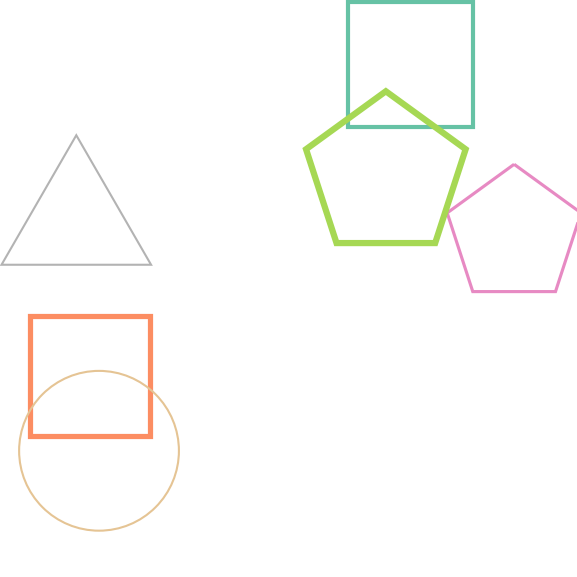[{"shape": "square", "thickness": 2, "radius": 0.54, "center": [0.711, 0.887]}, {"shape": "square", "thickness": 2.5, "radius": 0.52, "center": [0.156, 0.348]}, {"shape": "pentagon", "thickness": 1.5, "radius": 0.61, "center": [0.89, 0.593]}, {"shape": "pentagon", "thickness": 3, "radius": 0.73, "center": [0.668, 0.696]}, {"shape": "circle", "thickness": 1, "radius": 0.69, "center": [0.171, 0.219]}, {"shape": "triangle", "thickness": 1, "radius": 0.75, "center": [0.132, 0.615]}]